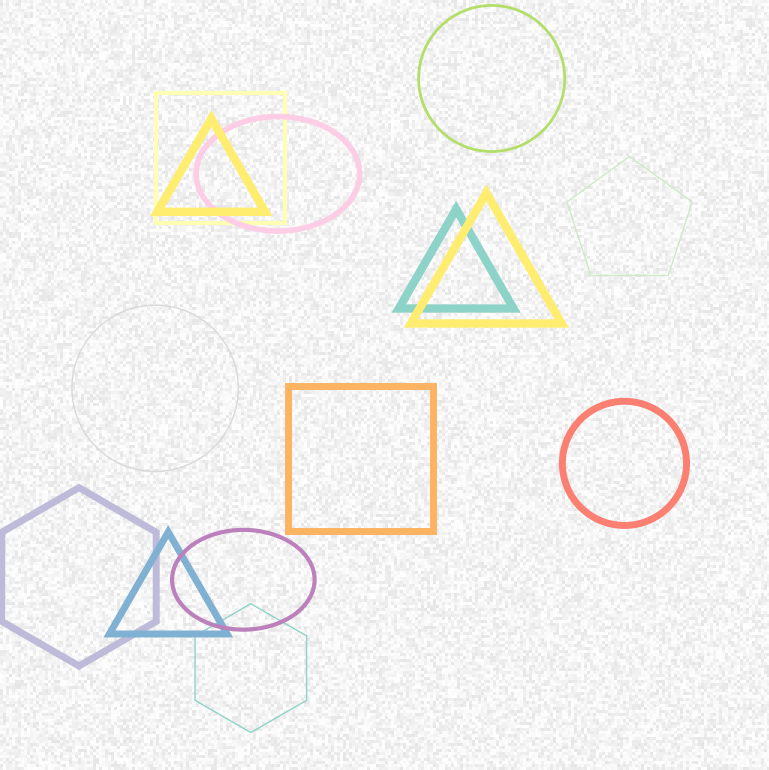[{"shape": "hexagon", "thickness": 0.5, "radius": 0.42, "center": [0.326, 0.132]}, {"shape": "triangle", "thickness": 3, "radius": 0.43, "center": [0.592, 0.642]}, {"shape": "square", "thickness": 1.5, "radius": 0.42, "center": [0.286, 0.795]}, {"shape": "hexagon", "thickness": 2.5, "radius": 0.58, "center": [0.103, 0.251]}, {"shape": "circle", "thickness": 2.5, "radius": 0.4, "center": [0.811, 0.398]}, {"shape": "triangle", "thickness": 2.5, "radius": 0.44, "center": [0.218, 0.221]}, {"shape": "square", "thickness": 2.5, "radius": 0.47, "center": [0.468, 0.404]}, {"shape": "circle", "thickness": 1, "radius": 0.47, "center": [0.639, 0.898]}, {"shape": "oval", "thickness": 2, "radius": 0.53, "center": [0.361, 0.774]}, {"shape": "circle", "thickness": 0.5, "radius": 0.54, "center": [0.201, 0.496]}, {"shape": "oval", "thickness": 1.5, "radius": 0.46, "center": [0.316, 0.247]}, {"shape": "pentagon", "thickness": 0.5, "radius": 0.43, "center": [0.818, 0.711]}, {"shape": "triangle", "thickness": 3, "radius": 0.57, "center": [0.632, 0.636]}, {"shape": "triangle", "thickness": 3, "radius": 0.4, "center": [0.274, 0.765]}]